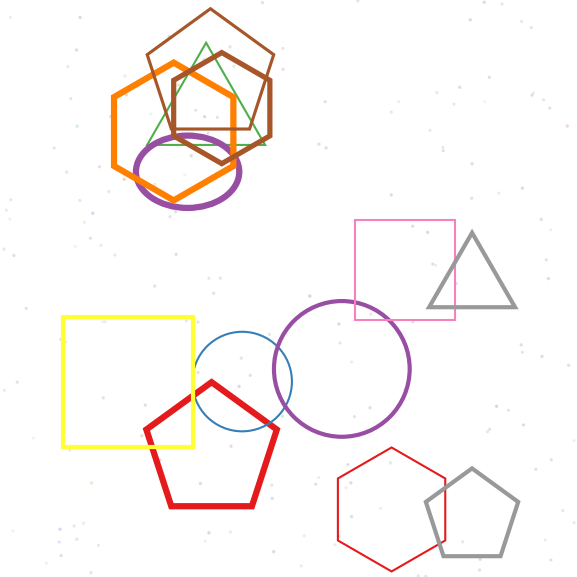[{"shape": "pentagon", "thickness": 3, "radius": 0.59, "center": [0.366, 0.219]}, {"shape": "hexagon", "thickness": 1, "radius": 0.54, "center": [0.678, 0.117]}, {"shape": "circle", "thickness": 1, "radius": 0.43, "center": [0.419, 0.338]}, {"shape": "triangle", "thickness": 1, "radius": 0.59, "center": [0.357, 0.807]}, {"shape": "oval", "thickness": 3, "radius": 0.45, "center": [0.325, 0.702]}, {"shape": "circle", "thickness": 2, "radius": 0.59, "center": [0.592, 0.36]}, {"shape": "hexagon", "thickness": 3, "radius": 0.6, "center": [0.301, 0.771]}, {"shape": "square", "thickness": 2, "radius": 0.56, "center": [0.222, 0.337]}, {"shape": "hexagon", "thickness": 2.5, "radius": 0.48, "center": [0.384, 0.812]}, {"shape": "pentagon", "thickness": 1.5, "radius": 0.58, "center": [0.364, 0.869]}, {"shape": "square", "thickness": 1, "radius": 0.43, "center": [0.702, 0.532]}, {"shape": "pentagon", "thickness": 2, "radius": 0.42, "center": [0.817, 0.104]}, {"shape": "triangle", "thickness": 2, "radius": 0.43, "center": [0.817, 0.51]}]